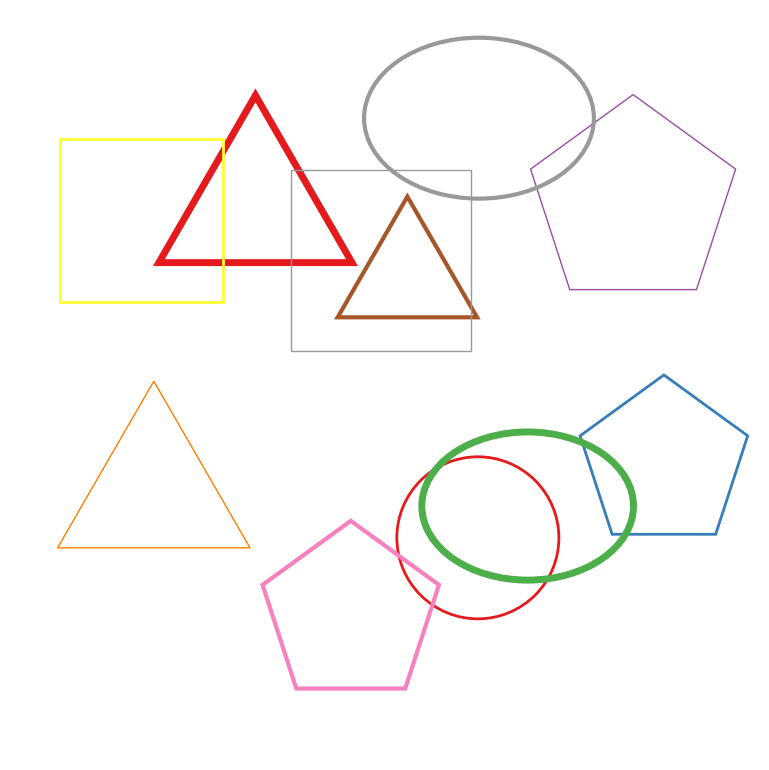[{"shape": "circle", "thickness": 1, "radius": 0.53, "center": [0.621, 0.302]}, {"shape": "triangle", "thickness": 2.5, "radius": 0.72, "center": [0.332, 0.731]}, {"shape": "pentagon", "thickness": 1, "radius": 0.57, "center": [0.862, 0.399]}, {"shape": "oval", "thickness": 2.5, "radius": 0.69, "center": [0.685, 0.343]}, {"shape": "pentagon", "thickness": 0.5, "radius": 0.7, "center": [0.822, 0.737]}, {"shape": "triangle", "thickness": 0.5, "radius": 0.72, "center": [0.2, 0.361]}, {"shape": "square", "thickness": 1, "radius": 0.53, "center": [0.184, 0.714]}, {"shape": "triangle", "thickness": 1.5, "radius": 0.52, "center": [0.529, 0.64]}, {"shape": "pentagon", "thickness": 1.5, "radius": 0.6, "center": [0.456, 0.203]}, {"shape": "square", "thickness": 0.5, "radius": 0.59, "center": [0.495, 0.662]}, {"shape": "oval", "thickness": 1.5, "radius": 0.75, "center": [0.622, 0.847]}]